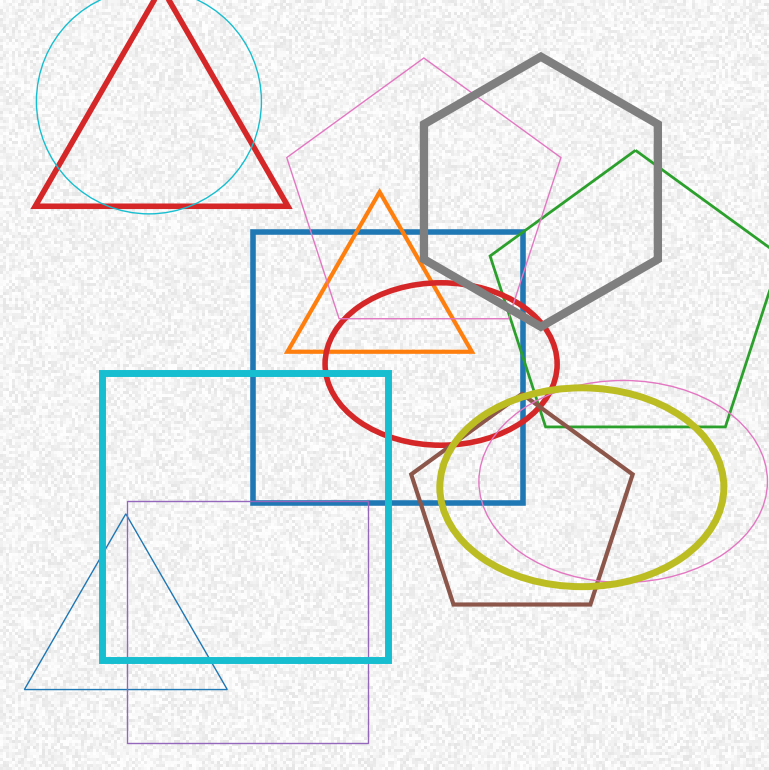[{"shape": "triangle", "thickness": 0.5, "radius": 0.76, "center": [0.163, 0.181]}, {"shape": "square", "thickness": 2, "radius": 0.88, "center": [0.504, 0.522]}, {"shape": "triangle", "thickness": 1.5, "radius": 0.69, "center": [0.493, 0.612]}, {"shape": "pentagon", "thickness": 1, "radius": 0.99, "center": [0.825, 0.606]}, {"shape": "oval", "thickness": 2, "radius": 0.75, "center": [0.573, 0.527]}, {"shape": "triangle", "thickness": 2, "radius": 0.95, "center": [0.21, 0.827]}, {"shape": "square", "thickness": 0.5, "radius": 0.78, "center": [0.321, 0.192]}, {"shape": "pentagon", "thickness": 1.5, "radius": 0.76, "center": [0.678, 0.337]}, {"shape": "oval", "thickness": 0.5, "radius": 0.94, "center": [0.809, 0.375]}, {"shape": "pentagon", "thickness": 0.5, "radius": 0.94, "center": [0.55, 0.738]}, {"shape": "hexagon", "thickness": 3, "radius": 0.88, "center": [0.702, 0.751]}, {"shape": "oval", "thickness": 2.5, "radius": 0.92, "center": [0.756, 0.367]}, {"shape": "square", "thickness": 2.5, "radius": 0.93, "center": [0.319, 0.329]}, {"shape": "circle", "thickness": 0.5, "radius": 0.73, "center": [0.193, 0.868]}]